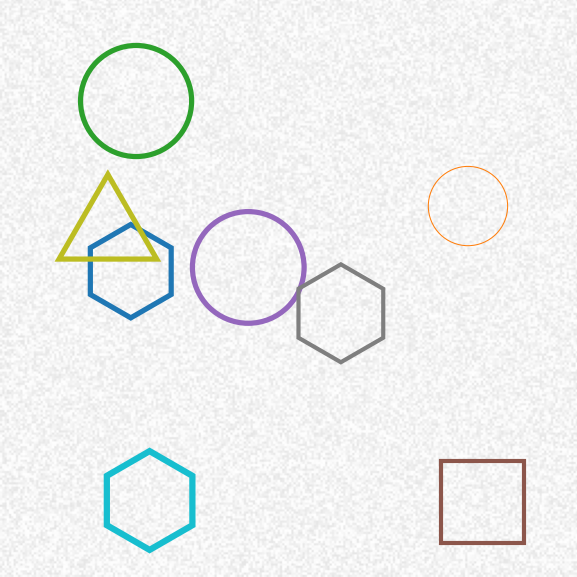[{"shape": "hexagon", "thickness": 2.5, "radius": 0.4, "center": [0.226, 0.53]}, {"shape": "circle", "thickness": 0.5, "radius": 0.34, "center": [0.81, 0.642]}, {"shape": "circle", "thickness": 2.5, "radius": 0.48, "center": [0.236, 0.824]}, {"shape": "circle", "thickness": 2.5, "radius": 0.48, "center": [0.43, 0.536]}, {"shape": "square", "thickness": 2, "radius": 0.36, "center": [0.835, 0.13]}, {"shape": "hexagon", "thickness": 2, "radius": 0.42, "center": [0.59, 0.457]}, {"shape": "triangle", "thickness": 2.5, "radius": 0.49, "center": [0.187, 0.599]}, {"shape": "hexagon", "thickness": 3, "radius": 0.43, "center": [0.259, 0.132]}]